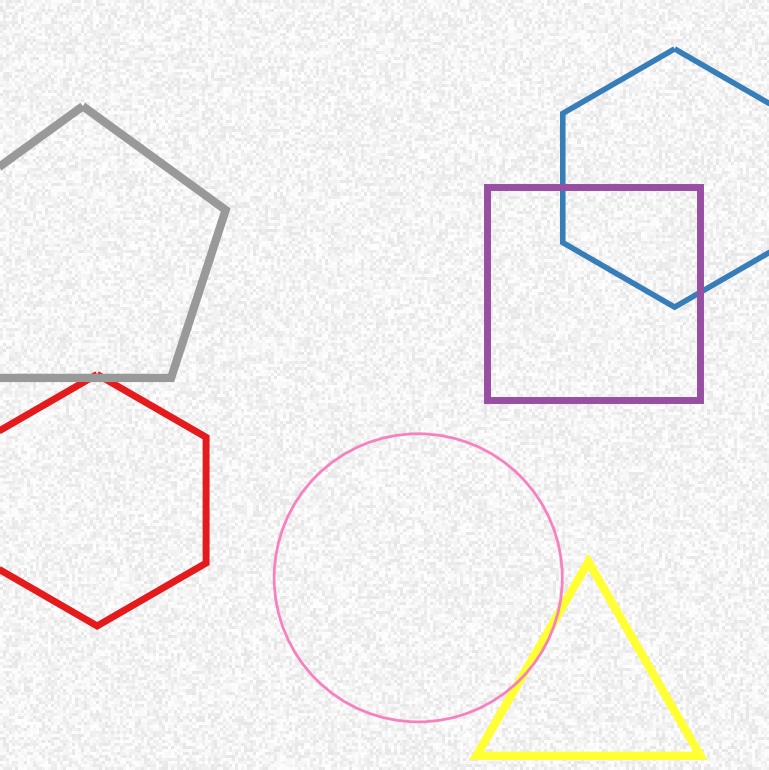[{"shape": "hexagon", "thickness": 2.5, "radius": 0.82, "center": [0.126, 0.35]}, {"shape": "hexagon", "thickness": 2, "radius": 0.84, "center": [0.876, 0.769]}, {"shape": "square", "thickness": 2.5, "radius": 0.69, "center": [0.771, 0.618]}, {"shape": "triangle", "thickness": 3, "radius": 0.84, "center": [0.764, 0.102]}, {"shape": "circle", "thickness": 1, "radius": 0.94, "center": [0.543, 0.25]}, {"shape": "pentagon", "thickness": 3, "radius": 0.98, "center": [0.108, 0.667]}]